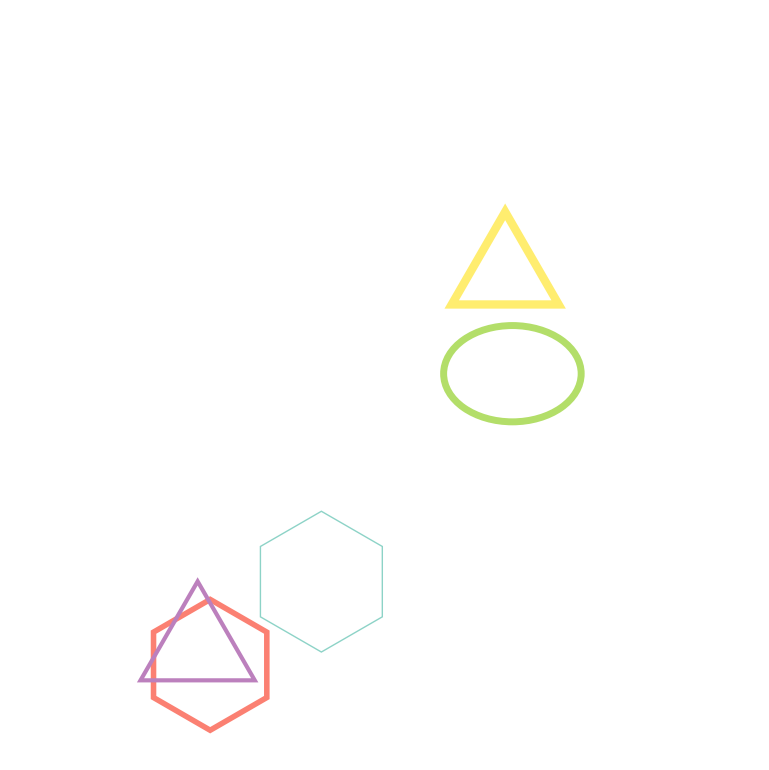[{"shape": "hexagon", "thickness": 0.5, "radius": 0.46, "center": [0.417, 0.245]}, {"shape": "hexagon", "thickness": 2, "radius": 0.42, "center": [0.273, 0.137]}, {"shape": "oval", "thickness": 2.5, "radius": 0.45, "center": [0.665, 0.515]}, {"shape": "triangle", "thickness": 1.5, "radius": 0.43, "center": [0.257, 0.159]}, {"shape": "triangle", "thickness": 3, "radius": 0.4, "center": [0.656, 0.645]}]